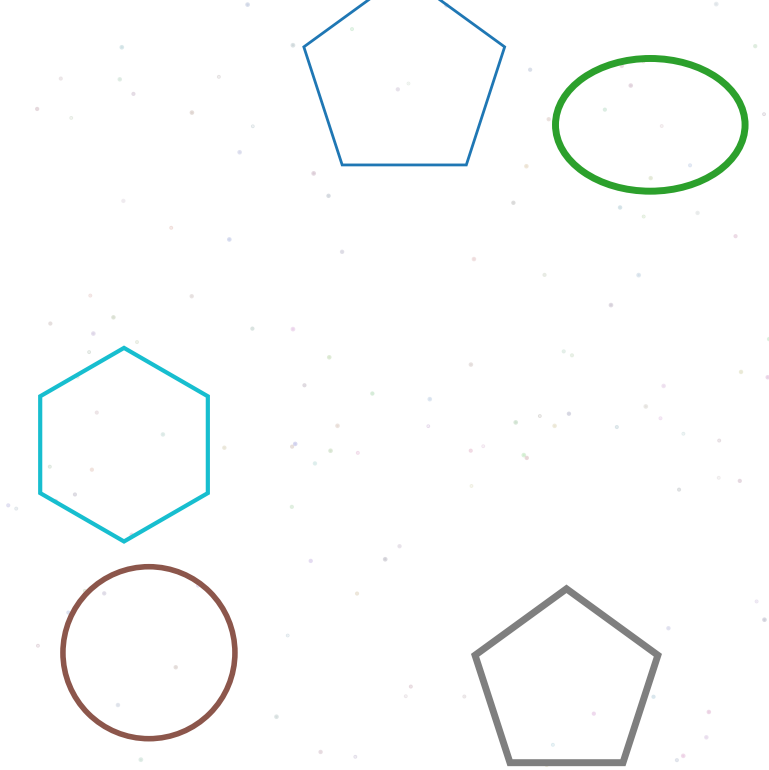[{"shape": "pentagon", "thickness": 1, "radius": 0.69, "center": [0.525, 0.897]}, {"shape": "oval", "thickness": 2.5, "radius": 0.62, "center": [0.845, 0.838]}, {"shape": "circle", "thickness": 2, "radius": 0.56, "center": [0.193, 0.152]}, {"shape": "pentagon", "thickness": 2.5, "radius": 0.62, "center": [0.736, 0.11]}, {"shape": "hexagon", "thickness": 1.5, "radius": 0.63, "center": [0.161, 0.422]}]